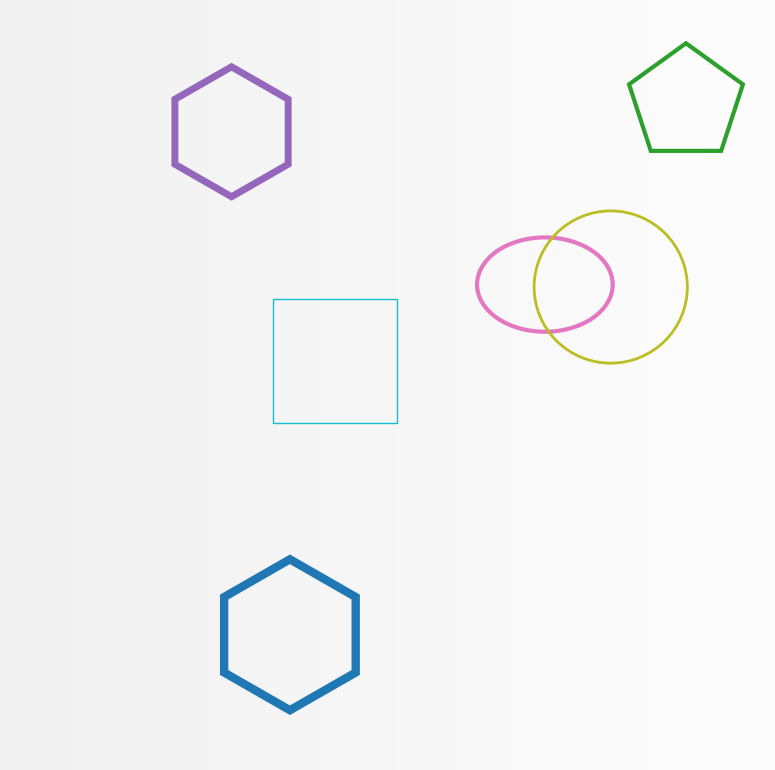[{"shape": "hexagon", "thickness": 3, "radius": 0.49, "center": [0.374, 0.176]}, {"shape": "pentagon", "thickness": 1.5, "radius": 0.39, "center": [0.885, 0.867]}, {"shape": "hexagon", "thickness": 2.5, "radius": 0.42, "center": [0.299, 0.829]}, {"shape": "oval", "thickness": 1.5, "radius": 0.44, "center": [0.703, 0.63]}, {"shape": "circle", "thickness": 1, "radius": 0.49, "center": [0.788, 0.627]}, {"shape": "square", "thickness": 0.5, "radius": 0.4, "center": [0.432, 0.531]}]